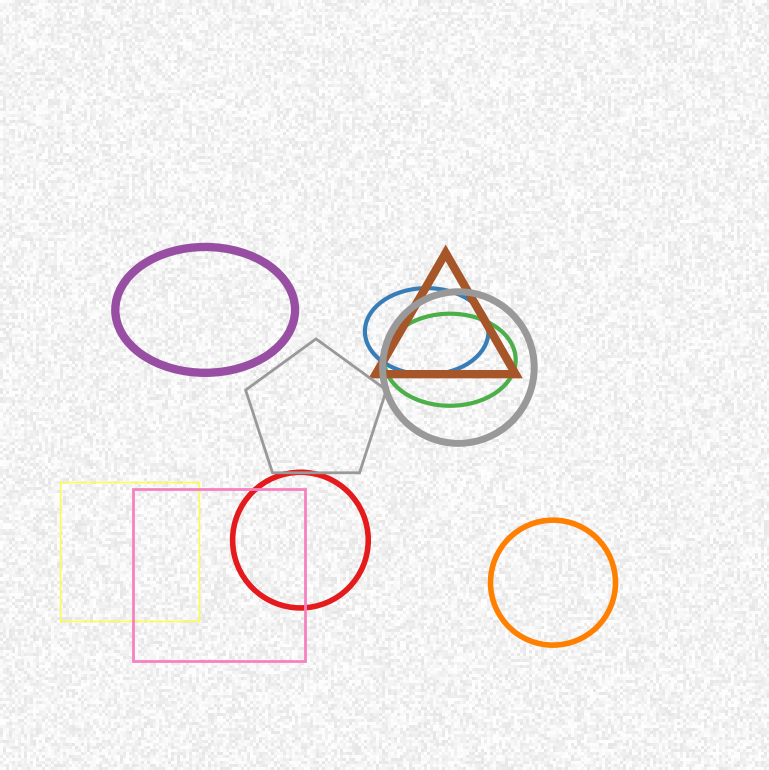[{"shape": "circle", "thickness": 2, "radius": 0.44, "center": [0.39, 0.299]}, {"shape": "oval", "thickness": 1.5, "radius": 0.4, "center": [0.554, 0.57]}, {"shape": "oval", "thickness": 1.5, "radius": 0.43, "center": [0.584, 0.533]}, {"shape": "oval", "thickness": 3, "radius": 0.58, "center": [0.266, 0.598]}, {"shape": "circle", "thickness": 2, "radius": 0.41, "center": [0.718, 0.243]}, {"shape": "square", "thickness": 0.5, "radius": 0.45, "center": [0.168, 0.284]}, {"shape": "triangle", "thickness": 3, "radius": 0.52, "center": [0.579, 0.567]}, {"shape": "square", "thickness": 1, "radius": 0.56, "center": [0.285, 0.253]}, {"shape": "pentagon", "thickness": 1, "radius": 0.48, "center": [0.41, 0.464]}, {"shape": "circle", "thickness": 2.5, "radius": 0.49, "center": [0.595, 0.523]}]